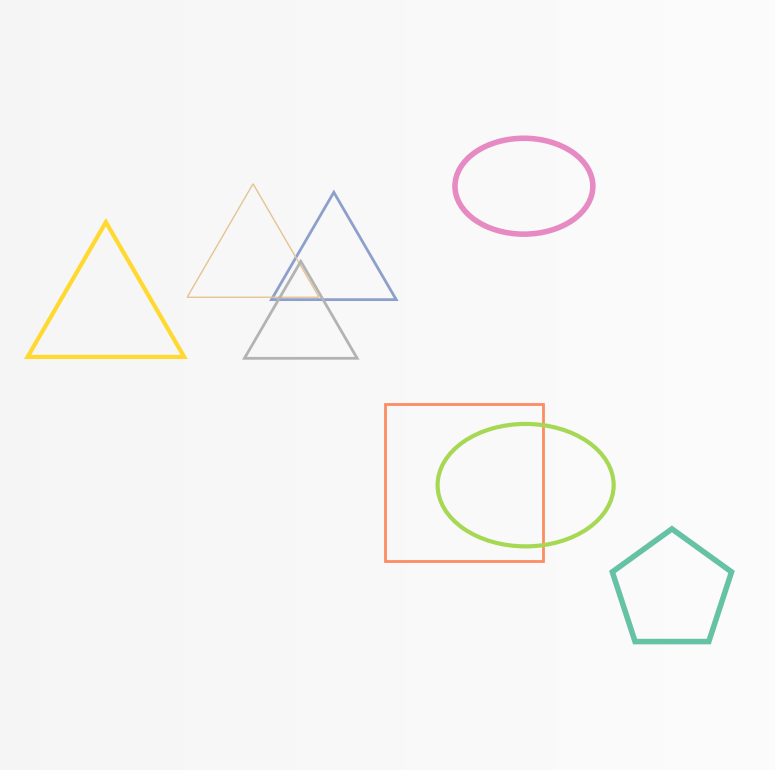[{"shape": "pentagon", "thickness": 2, "radius": 0.4, "center": [0.867, 0.232]}, {"shape": "square", "thickness": 1, "radius": 0.51, "center": [0.599, 0.373]}, {"shape": "triangle", "thickness": 1, "radius": 0.46, "center": [0.431, 0.657]}, {"shape": "oval", "thickness": 2, "radius": 0.44, "center": [0.676, 0.758]}, {"shape": "oval", "thickness": 1.5, "radius": 0.57, "center": [0.678, 0.37]}, {"shape": "triangle", "thickness": 1.5, "radius": 0.58, "center": [0.137, 0.595]}, {"shape": "triangle", "thickness": 0.5, "radius": 0.49, "center": [0.327, 0.663]}, {"shape": "triangle", "thickness": 1, "radius": 0.42, "center": [0.388, 0.577]}]